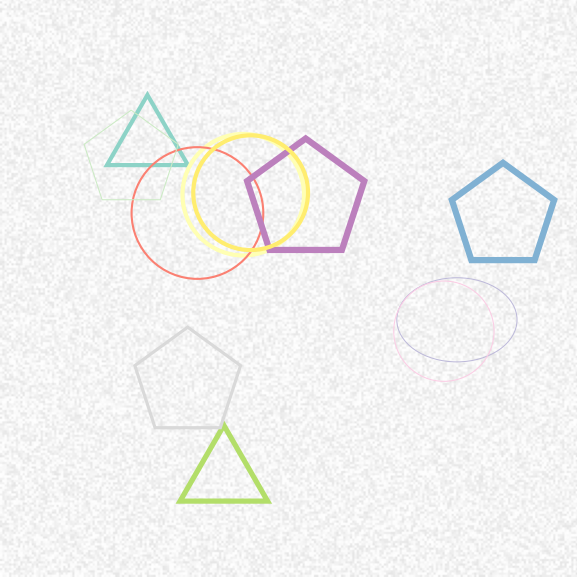[{"shape": "triangle", "thickness": 2, "radius": 0.4, "center": [0.255, 0.754]}, {"shape": "circle", "thickness": 2, "radius": 0.53, "center": [0.421, 0.662]}, {"shape": "oval", "thickness": 0.5, "radius": 0.52, "center": [0.791, 0.445]}, {"shape": "circle", "thickness": 1, "radius": 0.57, "center": [0.342, 0.63]}, {"shape": "pentagon", "thickness": 3, "radius": 0.47, "center": [0.871, 0.624]}, {"shape": "triangle", "thickness": 2.5, "radius": 0.44, "center": [0.388, 0.175]}, {"shape": "circle", "thickness": 0.5, "radius": 0.43, "center": [0.769, 0.426]}, {"shape": "pentagon", "thickness": 1.5, "radius": 0.48, "center": [0.325, 0.336]}, {"shape": "pentagon", "thickness": 3, "radius": 0.53, "center": [0.529, 0.653]}, {"shape": "pentagon", "thickness": 0.5, "radius": 0.43, "center": [0.227, 0.723]}, {"shape": "circle", "thickness": 2, "radius": 0.5, "center": [0.434, 0.665]}]